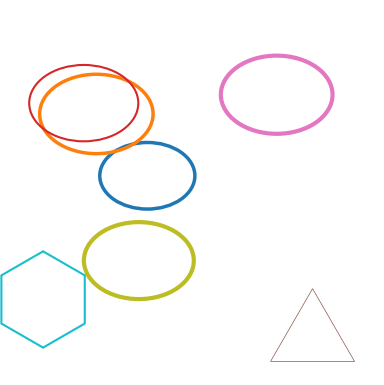[{"shape": "oval", "thickness": 2.5, "radius": 0.62, "center": [0.383, 0.543]}, {"shape": "oval", "thickness": 2.5, "radius": 0.74, "center": [0.25, 0.704]}, {"shape": "oval", "thickness": 1.5, "radius": 0.71, "center": [0.218, 0.732]}, {"shape": "triangle", "thickness": 0.5, "radius": 0.63, "center": [0.812, 0.124]}, {"shape": "oval", "thickness": 3, "radius": 0.73, "center": [0.719, 0.754]}, {"shape": "oval", "thickness": 3, "radius": 0.71, "center": [0.361, 0.323]}, {"shape": "hexagon", "thickness": 1.5, "radius": 0.63, "center": [0.112, 0.222]}]